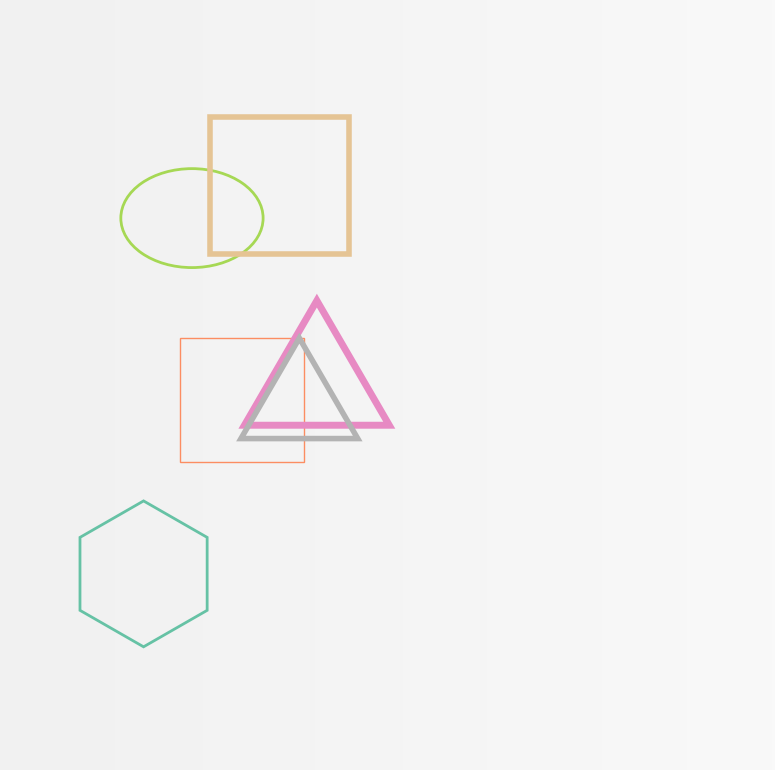[{"shape": "hexagon", "thickness": 1, "radius": 0.47, "center": [0.185, 0.255]}, {"shape": "square", "thickness": 0.5, "radius": 0.4, "center": [0.312, 0.481]}, {"shape": "triangle", "thickness": 2.5, "radius": 0.54, "center": [0.409, 0.502]}, {"shape": "oval", "thickness": 1, "radius": 0.46, "center": [0.248, 0.717]}, {"shape": "square", "thickness": 2, "radius": 0.45, "center": [0.361, 0.759]}, {"shape": "triangle", "thickness": 2, "radius": 0.43, "center": [0.386, 0.474]}]